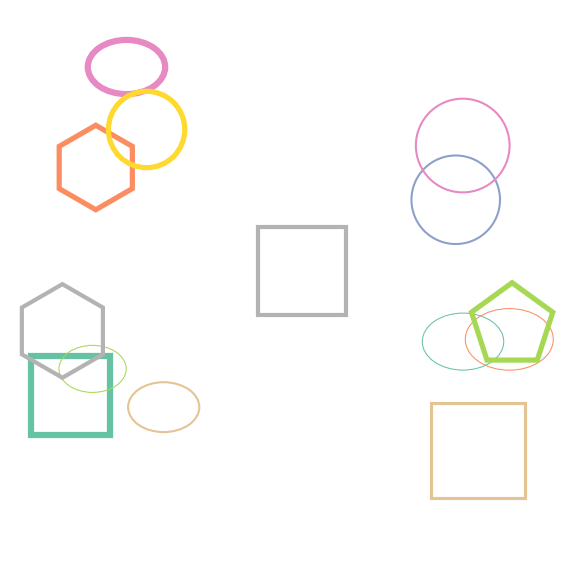[{"shape": "square", "thickness": 3, "radius": 0.34, "center": [0.122, 0.314]}, {"shape": "oval", "thickness": 0.5, "radius": 0.35, "center": [0.802, 0.408]}, {"shape": "oval", "thickness": 0.5, "radius": 0.38, "center": [0.882, 0.411]}, {"shape": "hexagon", "thickness": 2.5, "radius": 0.37, "center": [0.166, 0.709]}, {"shape": "circle", "thickness": 1, "radius": 0.38, "center": [0.789, 0.653]}, {"shape": "circle", "thickness": 1, "radius": 0.41, "center": [0.801, 0.747]}, {"shape": "oval", "thickness": 3, "radius": 0.34, "center": [0.219, 0.883]}, {"shape": "pentagon", "thickness": 2.5, "radius": 0.37, "center": [0.887, 0.436]}, {"shape": "oval", "thickness": 0.5, "radius": 0.29, "center": [0.16, 0.36]}, {"shape": "circle", "thickness": 2.5, "radius": 0.33, "center": [0.254, 0.775]}, {"shape": "square", "thickness": 1.5, "radius": 0.41, "center": [0.827, 0.219]}, {"shape": "oval", "thickness": 1, "radius": 0.31, "center": [0.283, 0.294]}, {"shape": "square", "thickness": 2, "radius": 0.38, "center": [0.522, 0.53]}, {"shape": "hexagon", "thickness": 2, "radius": 0.41, "center": [0.108, 0.426]}]